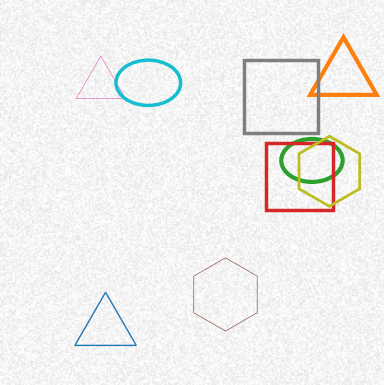[{"shape": "triangle", "thickness": 1, "radius": 0.46, "center": [0.274, 0.149]}, {"shape": "triangle", "thickness": 3, "radius": 0.5, "center": [0.892, 0.804]}, {"shape": "oval", "thickness": 3, "radius": 0.4, "center": [0.81, 0.583]}, {"shape": "square", "thickness": 2.5, "radius": 0.44, "center": [0.777, 0.541]}, {"shape": "hexagon", "thickness": 0.5, "radius": 0.48, "center": [0.586, 0.235]}, {"shape": "triangle", "thickness": 0.5, "radius": 0.37, "center": [0.262, 0.781]}, {"shape": "square", "thickness": 2.5, "radius": 0.48, "center": [0.73, 0.749]}, {"shape": "hexagon", "thickness": 2, "radius": 0.45, "center": [0.855, 0.555]}, {"shape": "oval", "thickness": 2.5, "radius": 0.42, "center": [0.385, 0.785]}]